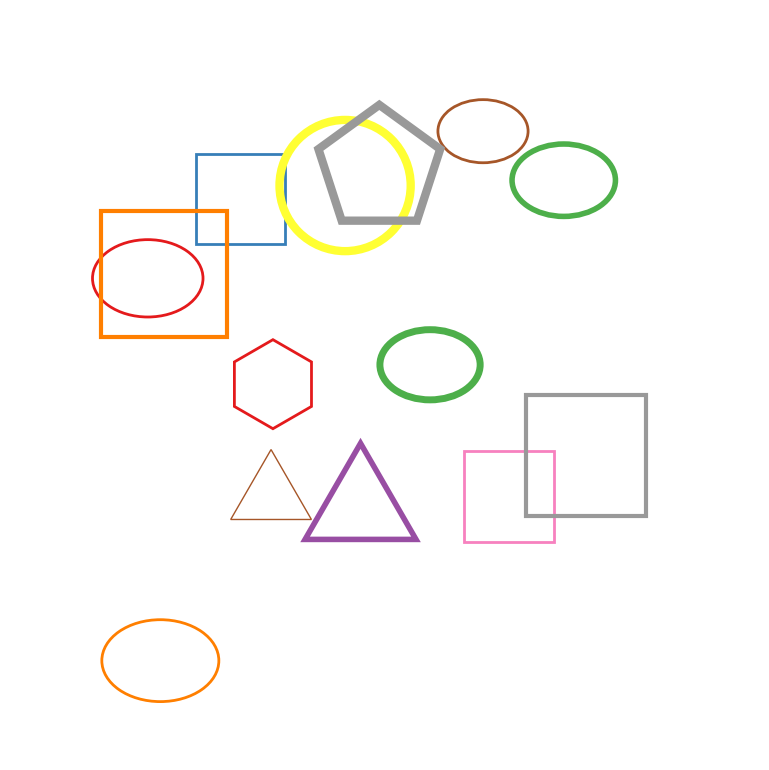[{"shape": "oval", "thickness": 1, "radius": 0.36, "center": [0.192, 0.639]}, {"shape": "hexagon", "thickness": 1, "radius": 0.29, "center": [0.354, 0.501]}, {"shape": "square", "thickness": 1, "radius": 0.29, "center": [0.312, 0.741]}, {"shape": "oval", "thickness": 2.5, "radius": 0.33, "center": [0.558, 0.526]}, {"shape": "oval", "thickness": 2, "radius": 0.34, "center": [0.732, 0.766]}, {"shape": "triangle", "thickness": 2, "radius": 0.42, "center": [0.468, 0.341]}, {"shape": "square", "thickness": 1.5, "radius": 0.41, "center": [0.213, 0.644]}, {"shape": "oval", "thickness": 1, "radius": 0.38, "center": [0.208, 0.142]}, {"shape": "circle", "thickness": 3, "radius": 0.43, "center": [0.448, 0.759]}, {"shape": "oval", "thickness": 1, "radius": 0.29, "center": [0.627, 0.83]}, {"shape": "triangle", "thickness": 0.5, "radius": 0.3, "center": [0.352, 0.356]}, {"shape": "square", "thickness": 1, "radius": 0.29, "center": [0.662, 0.355]}, {"shape": "pentagon", "thickness": 3, "radius": 0.42, "center": [0.493, 0.781]}, {"shape": "square", "thickness": 1.5, "radius": 0.39, "center": [0.761, 0.409]}]